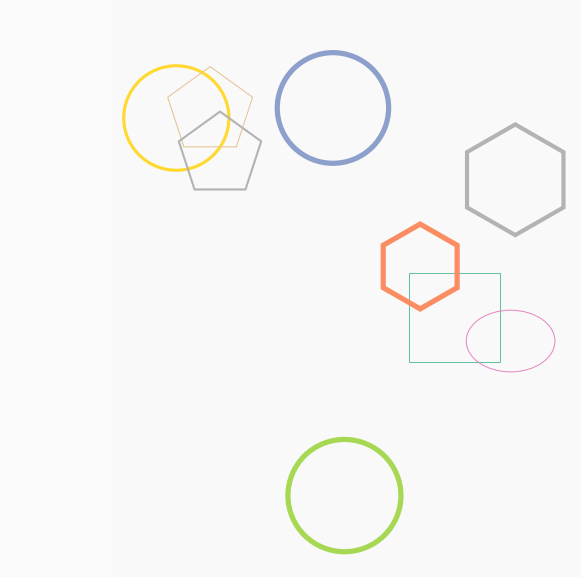[{"shape": "square", "thickness": 0.5, "radius": 0.39, "center": [0.782, 0.449]}, {"shape": "hexagon", "thickness": 2.5, "radius": 0.37, "center": [0.723, 0.538]}, {"shape": "circle", "thickness": 2.5, "radius": 0.48, "center": [0.573, 0.812]}, {"shape": "oval", "thickness": 0.5, "radius": 0.38, "center": [0.878, 0.409]}, {"shape": "circle", "thickness": 2.5, "radius": 0.49, "center": [0.593, 0.141]}, {"shape": "circle", "thickness": 1.5, "radius": 0.45, "center": [0.303, 0.795]}, {"shape": "pentagon", "thickness": 0.5, "radius": 0.38, "center": [0.362, 0.807]}, {"shape": "pentagon", "thickness": 1, "radius": 0.37, "center": [0.379, 0.731]}, {"shape": "hexagon", "thickness": 2, "radius": 0.48, "center": [0.886, 0.688]}]